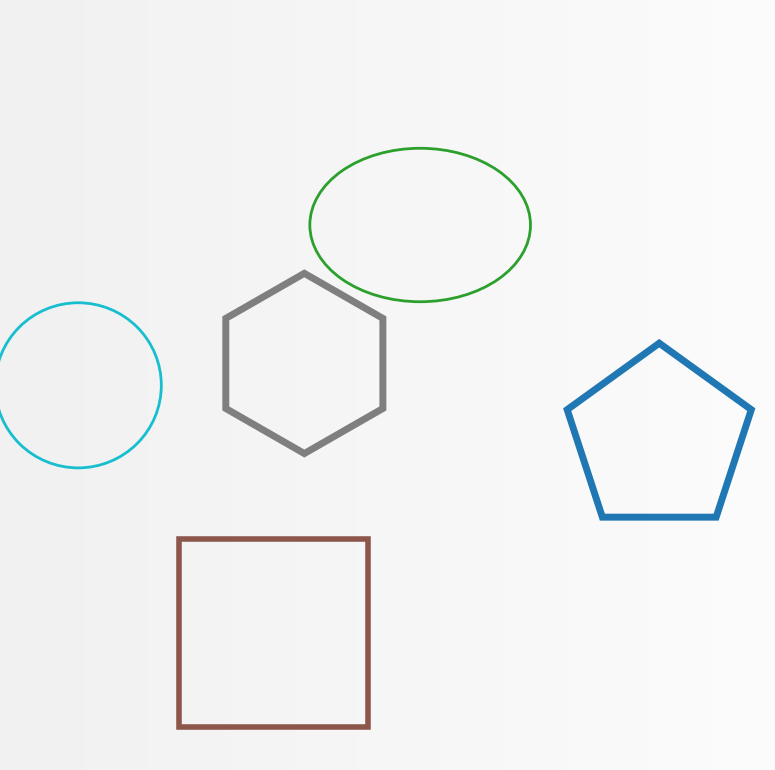[{"shape": "pentagon", "thickness": 2.5, "radius": 0.62, "center": [0.851, 0.429]}, {"shape": "oval", "thickness": 1, "radius": 0.71, "center": [0.542, 0.708]}, {"shape": "square", "thickness": 2, "radius": 0.61, "center": [0.353, 0.178]}, {"shape": "hexagon", "thickness": 2.5, "radius": 0.59, "center": [0.393, 0.528]}, {"shape": "circle", "thickness": 1, "radius": 0.54, "center": [0.101, 0.5]}]